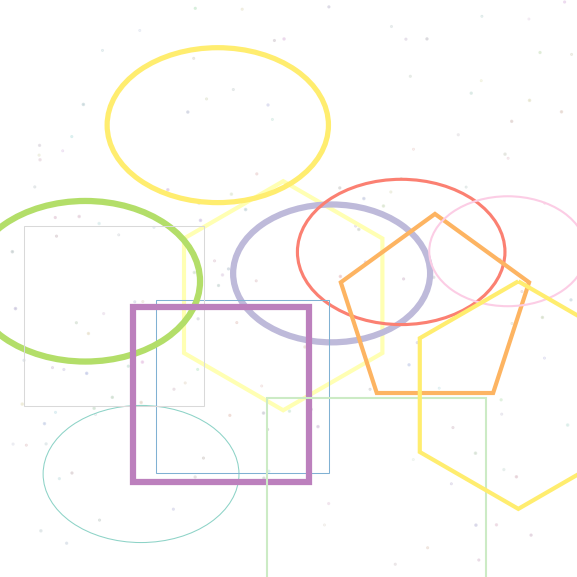[{"shape": "oval", "thickness": 0.5, "radius": 0.85, "center": [0.244, 0.178]}, {"shape": "hexagon", "thickness": 2, "radius": 0.99, "center": [0.49, 0.487]}, {"shape": "oval", "thickness": 3, "radius": 0.85, "center": [0.574, 0.526]}, {"shape": "oval", "thickness": 1.5, "radius": 0.9, "center": [0.695, 0.563]}, {"shape": "square", "thickness": 0.5, "radius": 0.75, "center": [0.42, 0.329]}, {"shape": "pentagon", "thickness": 2, "radius": 0.86, "center": [0.753, 0.457]}, {"shape": "oval", "thickness": 3, "radius": 0.99, "center": [0.148, 0.512]}, {"shape": "oval", "thickness": 1, "radius": 0.68, "center": [0.879, 0.564]}, {"shape": "square", "thickness": 0.5, "radius": 0.78, "center": [0.198, 0.453]}, {"shape": "square", "thickness": 3, "radius": 0.76, "center": [0.382, 0.316]}, {"shape": "square", "thickness": 1, "radius": 0.95, "center": [0.652, 0.121]}, {"shape": "hexagon", "thickness": 2, "radius": 0.99, "center": [0.898, 0.315]}, {"shape": "oval", "thickness": 2.5, "radius": 0.96, "center": [0.377, 0.782]}]